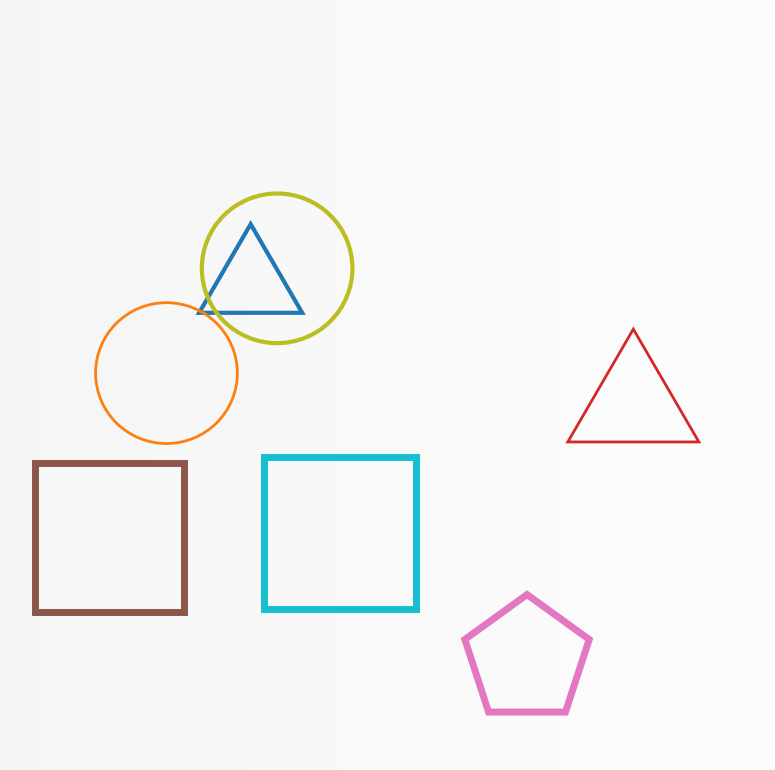[{"shape": "triangle", "thickness": 1.5, "radius": 0.38, "center": [0.323, 0.632]}, {"shape": "circle", "thickness": 1, "radius": 0.46, "center": [0.215, 0.515]}, {"shape": "triangle", "thickness": 1, "radius": 0.49, "center": [0.817, 0.475]}, {"shape": "square", "thickness": 2.5, "radius": 0.48, "center": [0.141, 0.302]}, {"shape": "pentagon", "thickness": 2.5, "radius": 0.42, "center": [0.68, 0.143]}, {"shape": "circle", "thickness": 1.5, "radius": 0.49, "center": [0.358, 0.652]}, {"shape": "square", "thickness": 2.5, "radius": 0.49, "center": [0.439, 0.308]}]